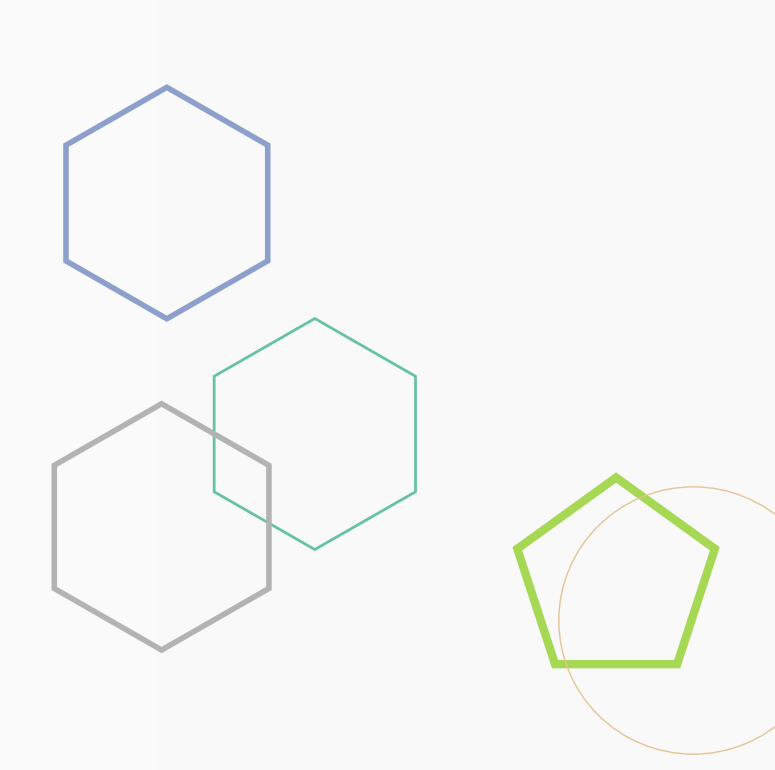[{"shape": "hexagon", "thickness": 1, "radius": 0.75, "center": [0.406, 0.436]}, {"shape": "hexagon", "thickness": 2, "radius": 0.75, "center": [0.215, 0.736]}, {"shape": "pentagon", "thickness": 3, "radius": 0.67, "center": [0.795, 0.246]}, {"shape": "circle", "thickness": 0.5, "radius": 0.87, "center": [0.895, 0.194]}, {"shape": "hexagon", "thickness": 2, "radius": 0.8, "center": [0.209, 0.316]}]